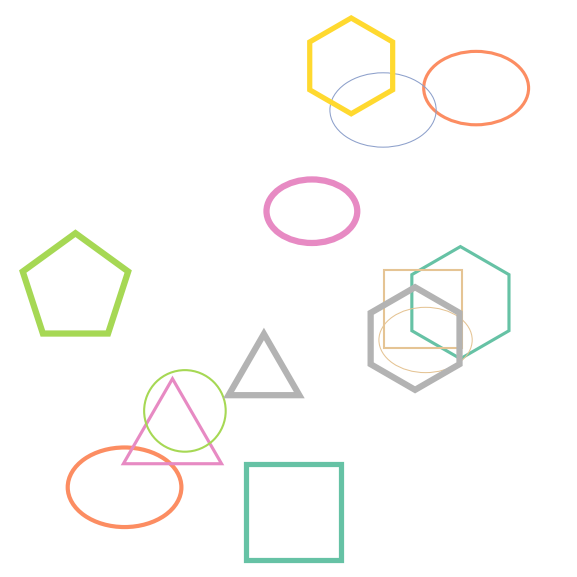[{"shape": "square", "thickness": 2.5, "radius": 0.41, "center": [0.509, 0.113]}, {"shape": "hexagon", "thickness": 1.5, "radius": 0.49, "center": [0.797, 0.475]}, {"shape": "oval", "thickness": 2, "radius": 0.49, "center": [0.216, 0.155]}, {"shape": "oval", "thickness": 1.5, "radius": 0.45, "center": [0.825, 0.847]}, {"shape": "oval", "thickness": 0.5, "radius": 0.46, "center": [0.663, 0.809]}, {"shape": "triangle", "thickness": 1.5, "radius": 0.49, "center": [0.299, 0.245]}, {"shape": "oval", "thickness": 3, "radius": 0.39, "center": [0.54, 0.633]}, {"shape": "pentagon", "thickness": 3, "radius": 0.48, "center": [0.131, 0.499]}, {"shape": "circle", "thickness": 1, "radius": 0.35, "center": [0.32, 0.288]}, {"shape": "hexagon", "thickness": 2.5, "radius": 0.41, "center": [0.608, 0.885]}, {"shape": "oval", "thickness": 0.5, "radius": 0.4, "center": [0.737, 0.41]}, {"shape": "square", "thickness": 1, "radius": 0.34, "center": [0.733, 0.464]}, {"shape": "hexagon", "thickness": 3, "radius": 0.44, "center": [0.719, 0.413]}, {"shape": "triangle", "thickness": 3, "radius": 0.35, "center": [0.457, 0.35]}]